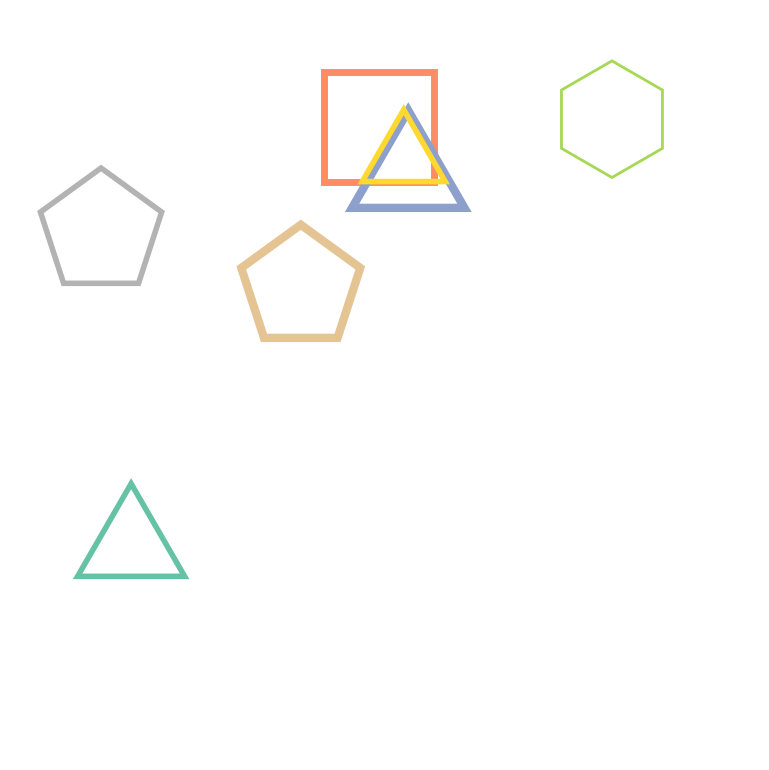[{"shape": "triangle", "thickness": 2, "radius": 0.4, "center": [0.17, 0.292]}, {"shape": "square", "thickness": 2.5, "radius": 0.36, "center": [0.492, 0.835]}, {"shape": "triangle", "thickness": 3, "radius": 0.42, "center": [0.53, 0.772]}, {"shape": "hexagon", "thickness": 1, "radius": 0.38, "center": [0.795, 0.845]}, {"shape": "triangle", "thickness": 2, "radius": 0.31, "center": [0.524, 0.795]}, {"shape": "pentagon", "thickness": 3, "radius": 0.41, "center": [0.391, 0.627]}, {"shape": "pentagon", "thickness": 2, "radius": 0.41, "center": [0.131, 0.699]}]